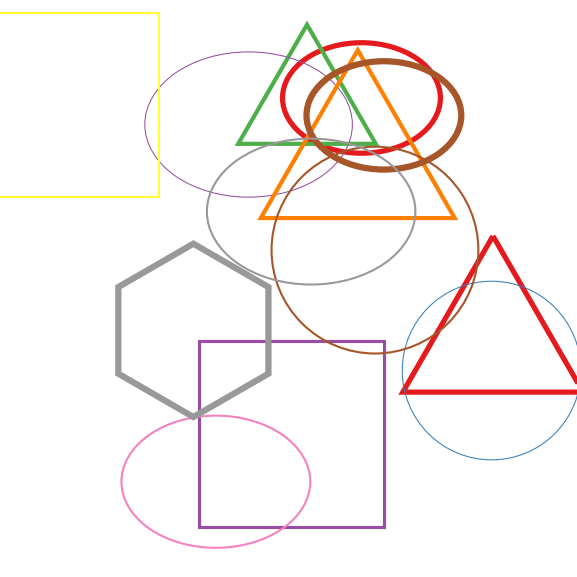[{"shape": "triangle", "thickness": 2.5, "radius": 0.9, "center": [0.854, 0.41]}, {"shape": "oval", "thickness": 2.5, "radius": 0.68, "center": [0.626, 0.829]}, {"shape": "circle", "thickness": 0.5, "radius": 0.77, "center": [0.851, 0.358]}, {"shape": "triangle", "thickness": 2, "radius": 0.69, "center": [0.532, 0.819]}, {"shape": "oval", "thickness": 0.5, "radius": 0.9, "center": [0.43, 0.784]}, {"shape": "square", "thickness": 1.5, "radius": 0.8, "center": [0.505, 0.247]}, {"shape": "triangle", "thickness": 2, "radius": 0.97, "center": [0.619, 0.718]}, {"shape": "square", "thickness": 1, "radius": 0.8, "center": [0.117, 0.818]}, {"shape": "circle", "thickness": 1, "radius": 0.9, "center": [0.649, 0.566]}, {"shape": "oval", "thickness": 3, "radius": 0.67, "center": [0.665, 0.799]}, {"shape": "oval", "thickness": 1, "radius": 0.82, "center": [0.374, 0.165]}, {"shape": "oval", "thickness": 1, "radius": 0.9, "center": [0.539, 0.633]}, {"shape": "hexagon", "thickness": 3, "radius": 0.75, "center": [0.335, 0.427]}]